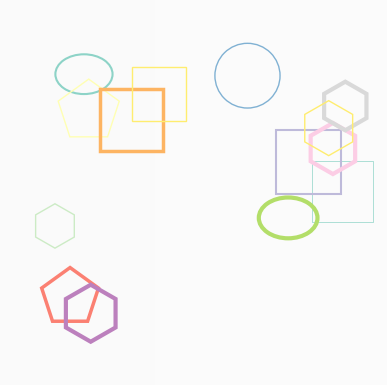[{"shape": "oval", "thickness": 1.5, "radius": 0.37, "center": [0.217, 0.807]}, {"shape": "square", "thickness": 0.5, "radius": 0.39, "center": [0.884, 0.502]}, {"shape": "pentagon", "thickness": 1, "radius": 0.41, "center": [0.229, 0.712]}, {"shape": "square", "thickness": 1.5, "radius": 0.42, "center": [0.796, 0.58]}, {"shape": "pentagon", "thickness": 2.5, "radius": 0.39, "center": [0.181, 0.228]}, {"shape": "circle", "thickness": 1, "radius": 0.42, "center": [0.639, 0.803]}, {"shape": "square", "thickness": 2.5, "radius": 0.4, "center": [0.339, 0.688]}, {"shape": "oval", "thickness": 3, "radius": 0.38, "center": [0.744, 0.434]}, {"shape": "hexagon", "thickness": 3, "radius": 0.33, "center": [0.859, 0.614]}, {"shape": "hexagon", "thickness": 3, "radius": 0.32, "center": [0.891, 0.725]}, {"shape": "hexagon", "thickness": 3, "radius": 0.37, "center": [0.234, 0.186]}, {"shape": "hexagon", "thickness": 1, "radius": 0.29, "center": [0.142, 0.413]}, {"shape": "hexagon", "thickness": 1, "radius": 0.36, "center": [0.848, 0.667]}, {"shape": "square", "thickness": 1, "radius": 0.35, "center": [0.411, 0.756]}]